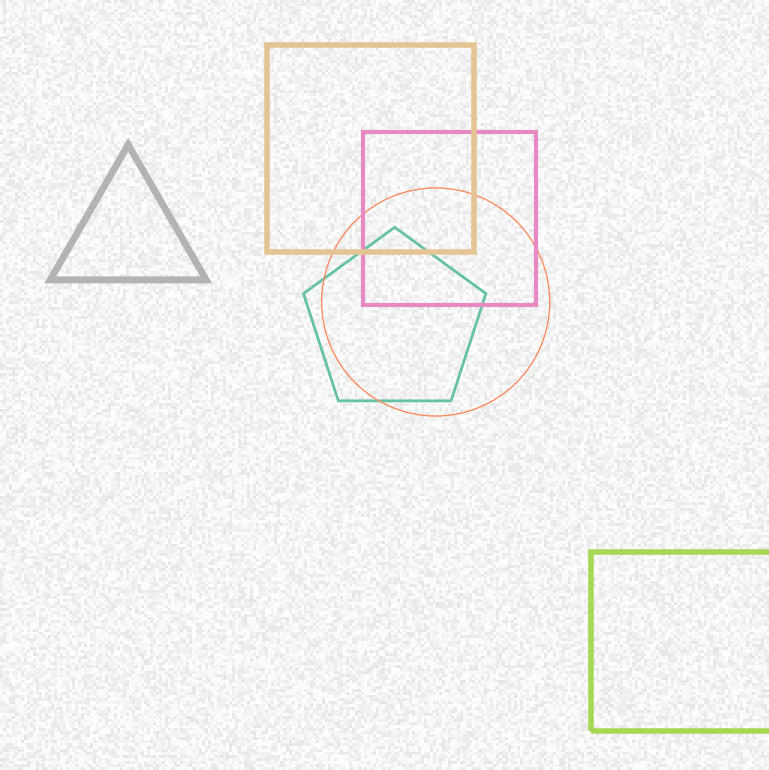[{"shape": "pentagon", "thickness": 1, "radius": 0.62, "center": [0.513, 0.58]}, {"shape": "circle", "thickness": 0.5, "radius": 0.74, "center": [0.566, 0.608]}, {"shape": "square", "thickness": 1.5, "radius": 0.56, "center": [0.584, 0.717]}, {"shape": "square", "thickness": 2, "radius": 0.58, "center": [0.884, 0.167]}, {"shape": "square", "thickness": 2, "radius": 0.67, "center": [0.481, 0.807]}, {"shape": "triangle", "thickness": 2.5, "radius": 0.58, "center": [0.166, 0.695]}]